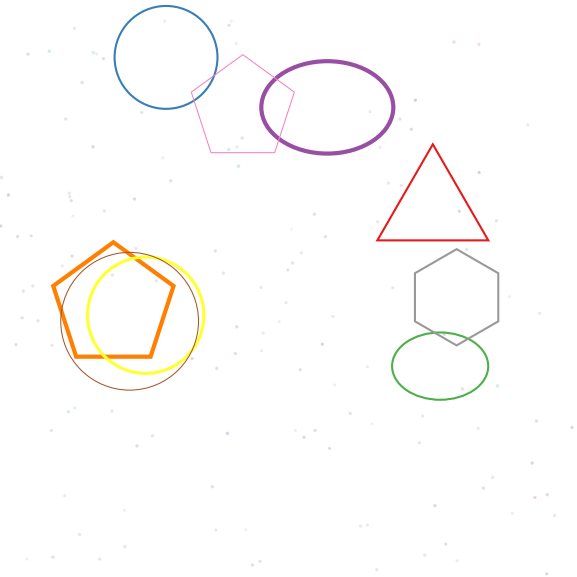[{"shape": "triangle", "thickness": 1, "radius": 0.55, "center": [0.749, 0.638]}, {"shape": "circle", "thickness": 1, "radius": 0.45, "center": [0.288, 0.9]}, {"shape": "oval", "thickness": 1, "radius": 0.42, "center": [0.762, 0.365]}, {"shape": "oval", "thickness": 2, "radius": 0.57, "center": [0.567, 0.813]}, {"shape": "pentagon", "thickness": 2, "radius": 0.55, "center": [0.196, 0.47]}, {"shape": "circle", "thickness": 1.5, "radius": 0.5, "center": [0.252, 0.453]}, {"shape": "circle", "thickness": 0.5, "radius": 0.6, "center": [0.224, 0.443]}, {"shape": "pentagon", "thickness": 0.5, "radius": 0.47, "center": [0.42, 0.811]}, {"shape": "hexagon", "thickness": 1, "radius": 0.42, "center": [0.791, 0.484]}]